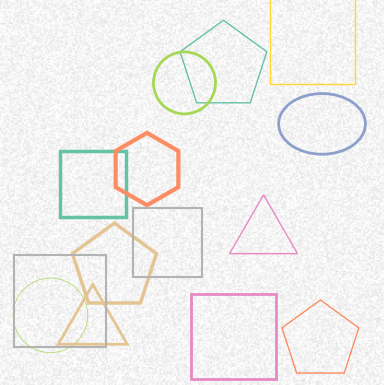[{"shape": "square", "thickness": 2.5, "radius": 0.43, "center": [0.242, 0.521]}, {"shape": "pentagon", "thickness": 1, "radius": 0.59, "center": [0.58, 0.829]}, {"shape": "pentagon", "thickness": 1, "radius": 0.52, "center": [0.832, 0.116]}, {"shape": "hexagon", "thickness": 3, "radius": 0.47, "center": [0.382, 0.561]}, {"shape": "oval", "thickness": 2, "radius": 0.56, "center": [0.836, 0.678]}, {"shape": "triangle", "thickness": 1, "radius": 0.51, "center": [0.685, 0.392]}, {"shape": "square", "thickness": 2, "radius": 0.55, "center": [0.606, 0.126]}, {"shape": "circle", "thickness": 0.5, "radius": 0.48, "center": [0.131, 0.181]}, {"shape": "circle", "thickness": 2, "radius": 0.4, "center": [0.479, 0.785]}, {"shape": "square", "thickness": 1, "radius": 0.55, "center": [0.812, 0.893]}, {"shape": "triangle", "thickness": 2, "radius": 0.52, "center": [0.241, 0.158]}, {"shape": "pentagon", "thickness": 2.5, "radius": 0.57, "center": [0.297, 0.306]}, {"shape": "square", "thickness": 1.5, "radius": 0.6, "center": [0.156, 0.218]}, {"shape": "square", "thickness": 1.5, "radius": 0.45, "center": [0.434, 0.37]}]